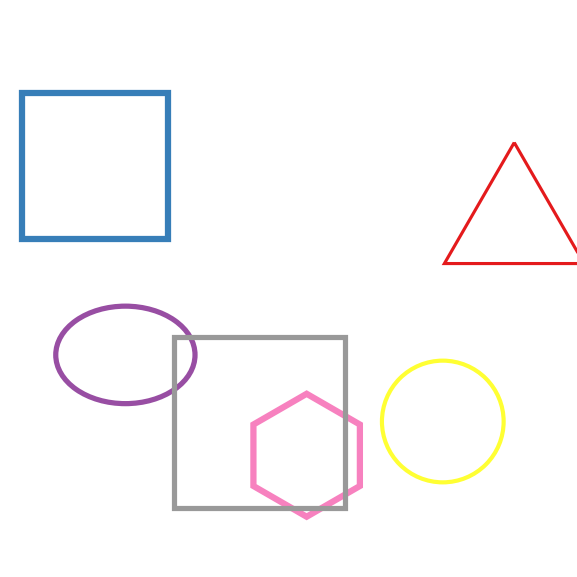[{"shape": "triangle", "thickness": 1.5, "radius": 0.7, "center": [0.89, 0.613]}, {"shape": "square", "thickness": 3, "radius": 0.63, "center": [0.164, 0.712]}, {"shape": "oval", "thickness": 2.5, "radius": 0.6, "center": [0.217, 0.385]}, {"shape": "circle", "thickness": 2, "radius": 0.53, "center": [0.767, 0.269]}, {"shape": "hexagon", "thickness": 3, "radius": 0.53, "center": [0.531, 0.211]}, {"shape": "square", "thickness": 2.5, "radius": 0.74, "center": [0.449, 0.267]}]